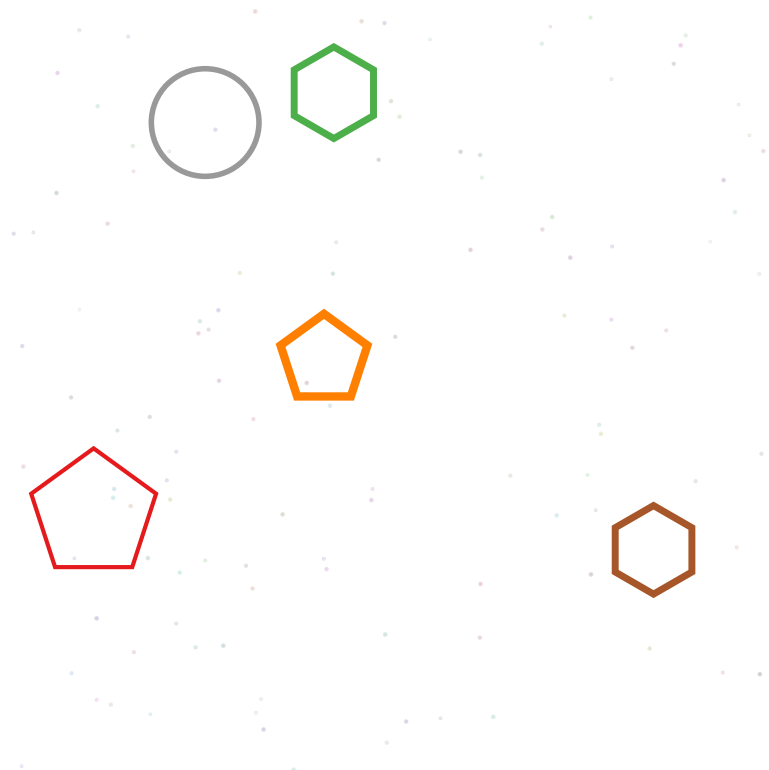[{"shape": "pentagon", "thickness": 1.5, "radius": 0.43, "center": [0.122, 0.332]}, {"shape": "hexagon", "thickness": 2.5, "radius": 0.3, "center": [0.434, 0.88]}, {"shape": "pentagon", "thickness": 3, "radius": 0.3, "center": [0.421, 0.533]}, {"shape": "hexagon", "thickness": 2.5, "radius": 0.29, "center": [0.849, 0.286]}, {"shape": "circle", "thickness": 2, "radius": 0.35, "center": [0.266, 0.841]}]